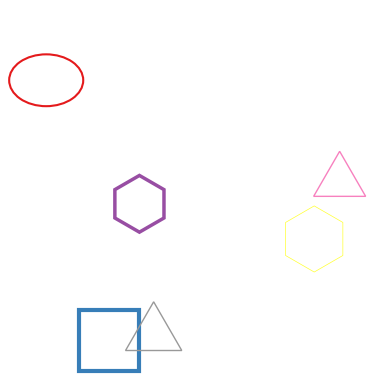[{"shape": "oval", "thickness": 1.5, "radius": 0.48, "center": [0.12, 0.792]}, {"shape": "square", "thickness": 3, "radius": 0.39, "center": [0.283, 0.116]}, {"shape": "hexagon", "thickness": 2.5, "radius": 0.37, "center": [0.362, 0.471]}, {"shape": "hexagon", "thickness": 0.5, "radius": 0.43, "center": [0.816, 0.379]}, {"shape": "triangle", "thickness": 1, "radius": 0.39, "center": [0.882, 0.529]}, {"shape": "triangle", "thickness": 1, "radius": 0.42, "center": [0.399, 0.132]}]